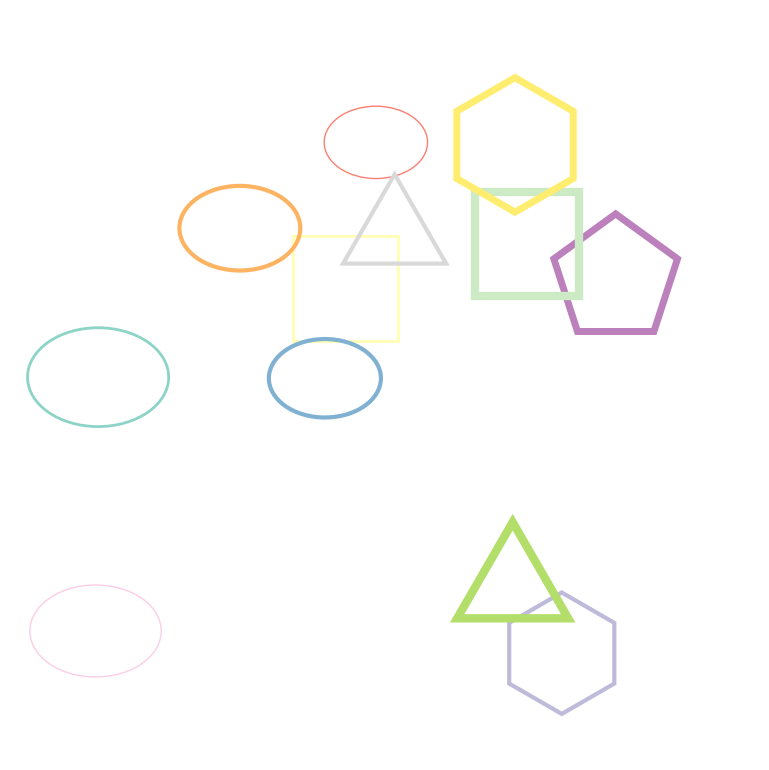[{"shape": "oval", "thickness": 1, "radius": 0.46, "center": [0.127, 0.51]}, {"shape": "square", "thickness": 1, "radius": 0.34, "center": [0.449, 0.626]}, {"shape": "hexagon", "thickness": 1.5, "radius": 0.39, "center": [0.73, 0.152]}, {"shape": "oval", "thickness": 0.5, "radius": 0.34, "center": [0.488, 0.815]}, {"shape": "oval", "thickness": 1.5, "radius": 0.36, "center": [0.422, 0.509]}, {"shape": "oval", "thickness": 1.5, "radius": 0.39, "center": [0.312, 0.704]}, {"shape": "triangle", "thickness": 3, "radius": 0.42, "center": [0.666, 0.239]}, {"shape": "oval", "thickness": 0.5, "radius": 0.43, "center": [0.124, 0.181]}, {"shape": "triangle", "thickness": 1.5, "radius": 0.39, "center": [0.512, 0.696]}, {"shape": "pentagon", "thickness": 2.5, "radius": 0.42, "center": [0.8, 0.638]}, {"shape": "square", "thickness": 3, "radius": 0.34, "center": [0.685, 0.683]}, {"shape": "hexagon", "thickness": 2.5, "radius": 0.44, "center": [0.669, 0.812]}]